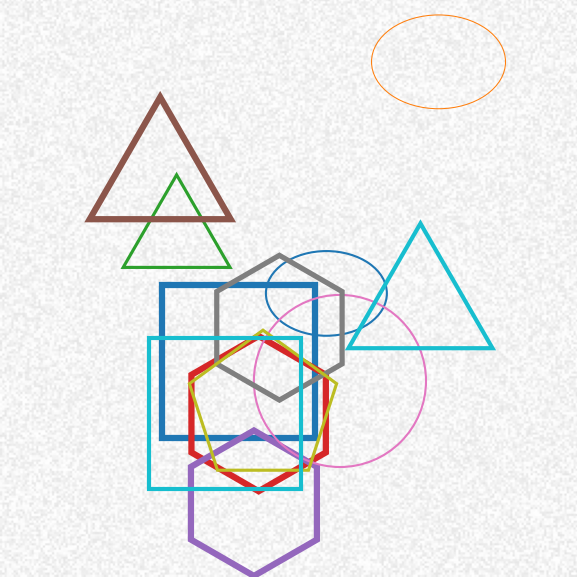[{"shape": "oval", "thickness": 1, "radius": 0.52, "center": [0.565, 0.491]}, {"shape": "square", "thickness": 3, "radius": 0.67, "center": [0.413, 0.373]}, {"shape": "oval", "thickness": 0.5, "radius": 0.58, "center": [0.759, 0.892]}, {"shape": "triangle", "thickness": 1.5, "radius": 0.53, "center": [0.306, 0.59]}, {"shape": "hexagon", "thickness": 3, "radius": 0.67, "center": [0.448, 0.283]}, {"shape": "hexagon", "thickness": 3, "radius": 0.63, "center": [0.44, 0.128]}, {"shape": "triangle", "thickness": 3, "radius": 0.7, "center": [0.277, 0.69]}, {"shape": "circle", "thickness": 1, "radius": 0.75, "center": [0.589, 0.339]}, {"shape": "hexagon", "thickness": 2.5, "radius": 0.63, "center": [0.484, 0.432]}, {"shape": "pentagon", "thickness": 1.5, "radius": 0.67, "center": [0.455, 0.293]}, {"shape": "triangle", "thickness": 2, "radius": 0.72, "center": [0.728, 0.468]}, {"shape": "square", "thickness": 2, "radius": 0.65, "center": [0.389, 0.283]}]